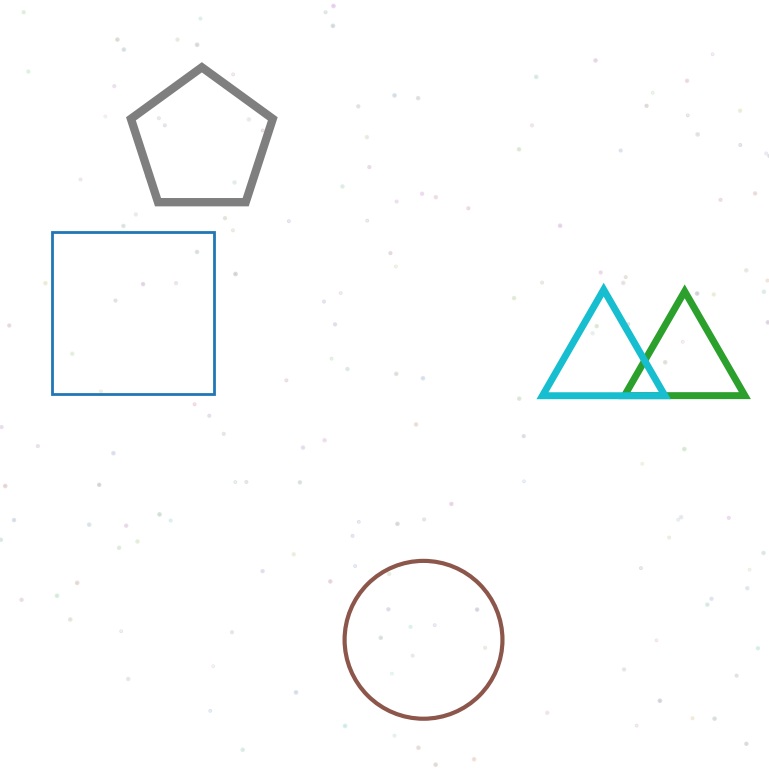[{"shape": "square", "thickness": 1, "radius": 0.53, "center": [0.172, 0.593]}, {"shape": "triangle", "thickness": 2.5, "radius": 0.45, "center": [0.889, 0.531]}, {"shape": "circle", "thickness": 1.5, "radius": 0.51, "center": [0.55, 0.169]}, {"shape": "pentagon", "thickness": 3, "radius": 0.48, "center": [0.262, 0.816]}, {"shape": "triangle", "thickness": 2.5, "radius": 0.46, "center": [0.784, 0.532]}]